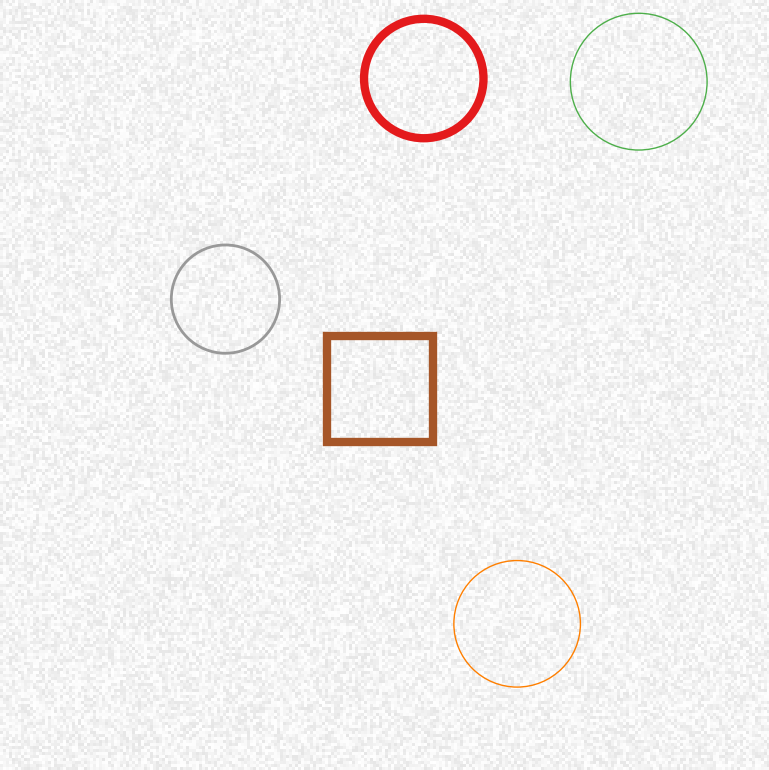[{"shape": "circle", "thickness": 3, "radius": 0.39, "center": [0.55, 0.898]}, {"shape": "circle", "thickness": 0.5, "radius": 0.44, "center": [0.83, 0.894]}, {"shape": "circle", "thickness": 0.5, "radius": 0.41, "center": [0.672, 0.19]}, {"shape": "square", "thickness": 3, "radius": 0.34, "center": [0.494, 0.495]}, {"shape": "circle", "thickness": 1, "radius": 0.35, "center": [0.293, 0.612]}]